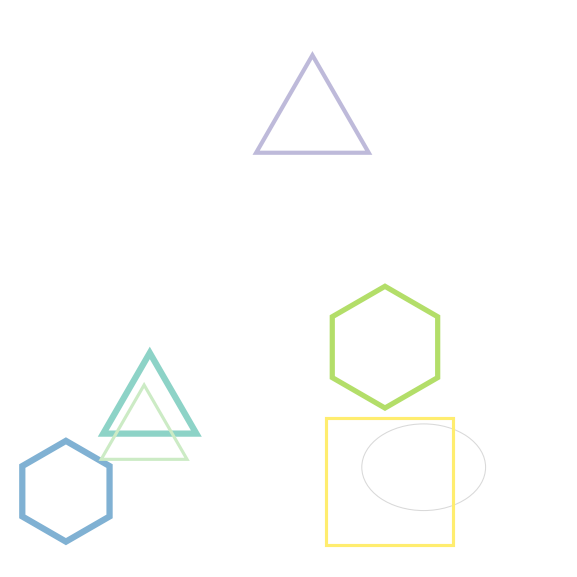[{"shape": "triangle", "thickness": 3, "radius": 0.47, "center": [0.259, 0.295]}, {"shape": "triangle", "thickness": 2, "radius": 0.56, "center": [0.541, 0.791]}, {"shape": "hexagon", "thickness": 3, "radius": 0.44, "center": [0.114, 0.148]}, {"shape": "hexagon", "thickness": 2.5, "radius": 0.53, "center": [0.667, 0.398]}, {"shape": "oval", "thickness": 0.5, "radius": 0.54, "center": [0.734, 0.19]}, {"shape": "triangle", "thickness": 1.5, "radius": 0.43, "center": [0.25, 0.247]}, {"shape": "square", "thickness": 1.5, "radius": 0.55, "center": [0.675, 0.165]}]